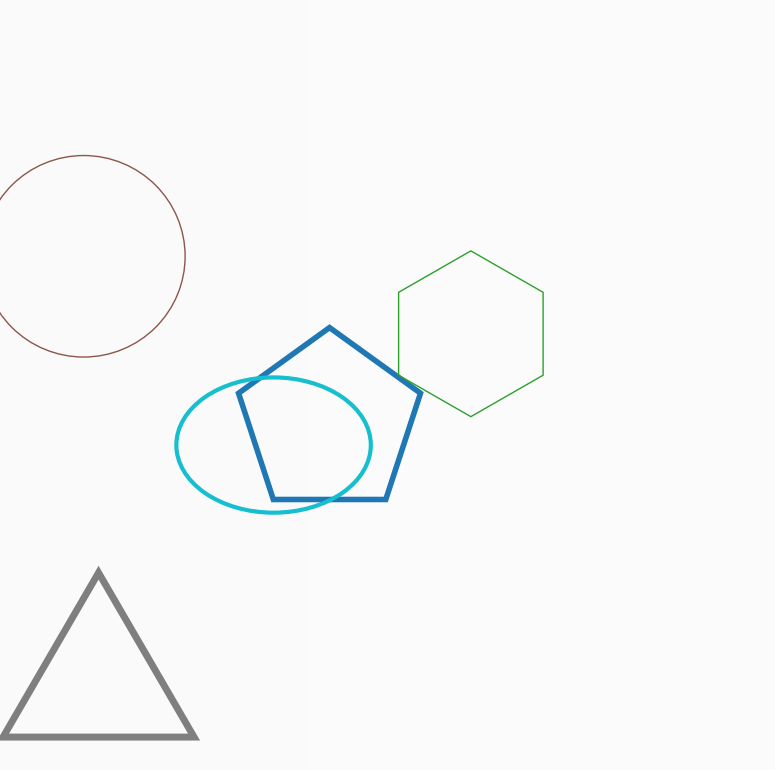[{"shape": "pentagon", "thickness": 2, "radius": 0.62, "center": [0.425, 0.451]}, {"shape": "hexagon", "thickness": 0.5, "radius": 0.54, "center": [0.608, 0.567]}, {"shape": "circle", "thickness": 0.5, "radius": 0.65, "center": [0.108, 0.667]}, {"shape": "triangle", "thickness": 2.5, "radius": 0.71, "center": [0.127, 0.114]}, {"shape": "oval", "thickness": 1.5, "radius": 0.63, "center": [0.353, 0.422]}]